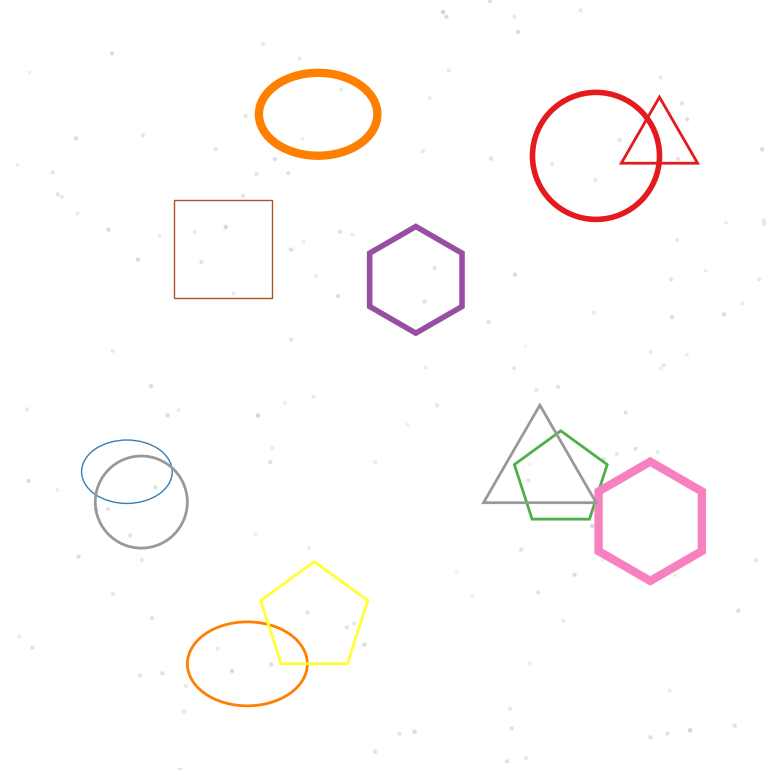[{"shape": "circle", "thickness": 2, "radius": 0.41, "center": [0.774, 0.798]}, {"shape": "triangle", "thickness": 1, "radius": 0.29, "center": [0.856, 0.817]}, {"shape": "oval", "thickness": 0.5, "radius": 0.29, "center": [0.165, 0.387]}, {"shape": "pentagon", "thickness": 1, "radius": 0.32, "center": [0.728, 0.377]}, {"shape": "hexagon", "thickness": 2, "radius": 0.35, "center": [0.54, 0.637]}, {"shape": "oval", "thickness": 1, "radius": 0.39, "center": [0.321, 0.138]}, {"shape": "oval", "thickness": 3, "radius": 0.38, "center": [0.413, 0.852]}, {"shape": "pentagon", "thickness": 1, "radius": 0.37, "center": [0.408, 0.197]}, {"shape": "square", "thickness": 0.5, "radius": 0.32, "center": [0.289, 0.676]}, {"shape": "hexagon", "thickness": 3, "radius": 0.39, "center": [0.844, 0.323]}, {"shape": "circle", "thickness": 1, "radius": 0.3, "center": [0.183, 0.348]}, {"shape": "triangle", "thickness": 1, "radius": 0.42, "center": [0.701, 0.389]}]